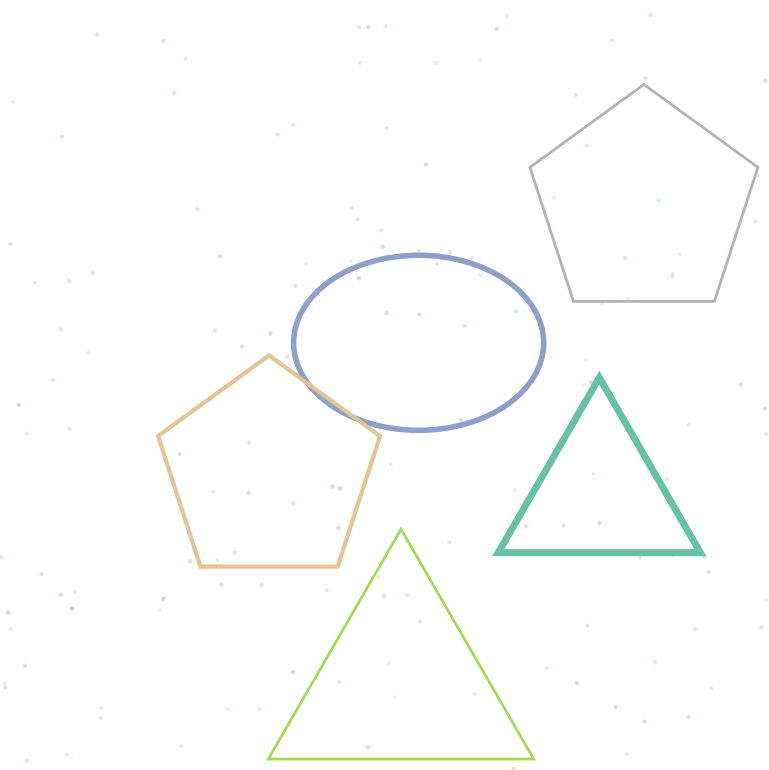[{"shape": "triangle", "thickness": 2.5, "radius": 0.76, "center": [0.778, 0.358]}, {"shape": "oval", "thickness": 2, "radius": 0.81, "center": [0.544, 0.555]}, {"shape": "triangle", "thickness": 1, "radius": 0.99, "center": [0.521, 0.114]}, {"shape": "pentagon", "thickness": 1.5, "radius": 0.76, "center": [0.349, 0.387]}, {"shape": "pentagon", "thickness": 1, "radius": 0.78, "center": [0.836, 0.735]}]